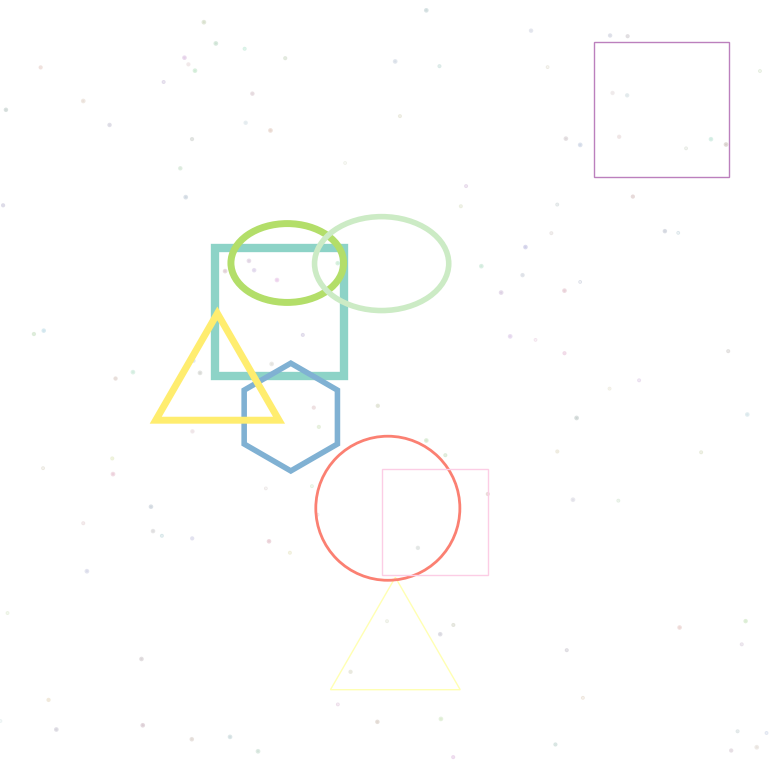[{"shape": "square", "thickness": 3, "radius": 0.42, "center": [0.363, 0.595]}, {"shape": "triangle", "thickness": 0.5, "radius": 0.49, "center": [0.513, 0.153]}, {"shape": "circle", "thickness": 1, "radius": 0.47, "center": [0.504, 0.34]}, {"shape": "hexagon", "thickness": 2, "radius": 0.35, "center": [0.378, 0.458]}, {"shape": "oval", "thickness": 2.5, "radius": 0.37, "center": [0.373, 0.658]}, {"shape": "square", "thickness": 0.5, "radius": 0.34, "center": [0.565, 0.322]}, {"shape": "square", "thickness": 0.5, "radius": 0.44, "center": [0.859, 0.858]}, {"shape": "oval", "thickness": 2, "radius": 0.44, "center": [0.496, 0.658]}, {"shape": "triangle", "thickness": 2.5, "radius": 0.46, "center": [0.282, 0.5]}]